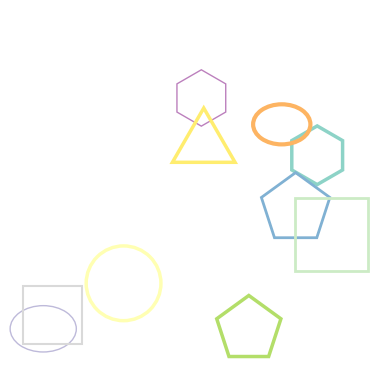[{"shape": "hexagon", "thickness": 2.5, "radius": 0.38, "center": [0.824, 0.597]}, {"shape": "circle", "thickness": 2.5, "radius": 0.49, "center": [0.321, 0.264]}, {"shape": "oval", "thickness": 1, "radius": 0.43, "center": [0.112, 0.146]}, {"shape": "pentagon", "thickness": 2, "radius": 0.47, "center": [0.768, 0.458]}, {"shape": "oval", "thickness": 3, "radius": 0.37, "center": [0.732, 0.677]}, {"shape": "pentagon", "thickness": 2.5, "radius": 0.44, "center": [0.646, 0.145]}, {"shape": "square", "thickness": 1.5, "radius": 0.38, "center": [0.136, 0.182]}, {"shape": "hexagon", "thickness": 1, "radius": 0.37, "center": [0.523, 0.746]}, {"shape": "square", "thickness": 2, "radius": 0.47, "center": [0.86, 0.39]}, {"shape": "triangle", "thickness": 2.5, "radius": 0.47, "center": [0.529, 0.625]}]